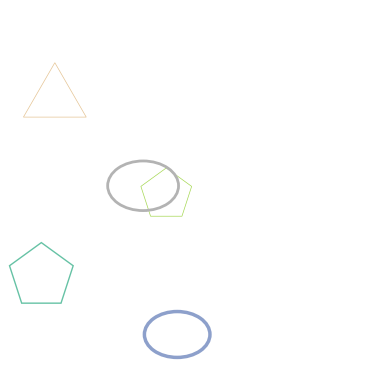[{"shape": "pentagon", "thickness": 1, "radius": 0.43, "center": [0.107, 0.283]}, {"shape": "oval", "thickness": 2.5, "radius": 0.43, "center": [0.46, 0.131]}, {"shape": "pentagon", "thickness": 0.5, "radius": 0.35, "center": [0.432, 0.494]}, {"shape": "triangle", "thickness": 0.5, "radius": 0.47, "center": [0.142, 0.743]}, {"shape": "oval", "thickness": 2, "radius": 0.46, "center": [0.372, 0.517]}]